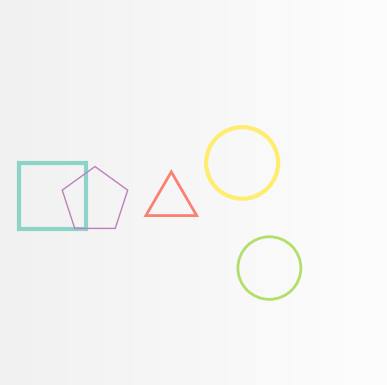[{"shape": "square", "thickness": 3, "radius": 0.43, "center": [0.136, 0.491]}, {"shape": "triangle", "thickness": 2, "radius": 0.38, "center": [0.442, 0.478]}, {"shape": "circle", "thickness": 2, "radius": 0.41, "center": [0.695, 0.304]}, {"shape": "pentagon", "thickness": 1, "radius": 0.44, "center": [0.245, 0.479]}, {"shape": "circle", "thickness": 3, "radius": 0.46, "center": [0.625, 0.577]}]